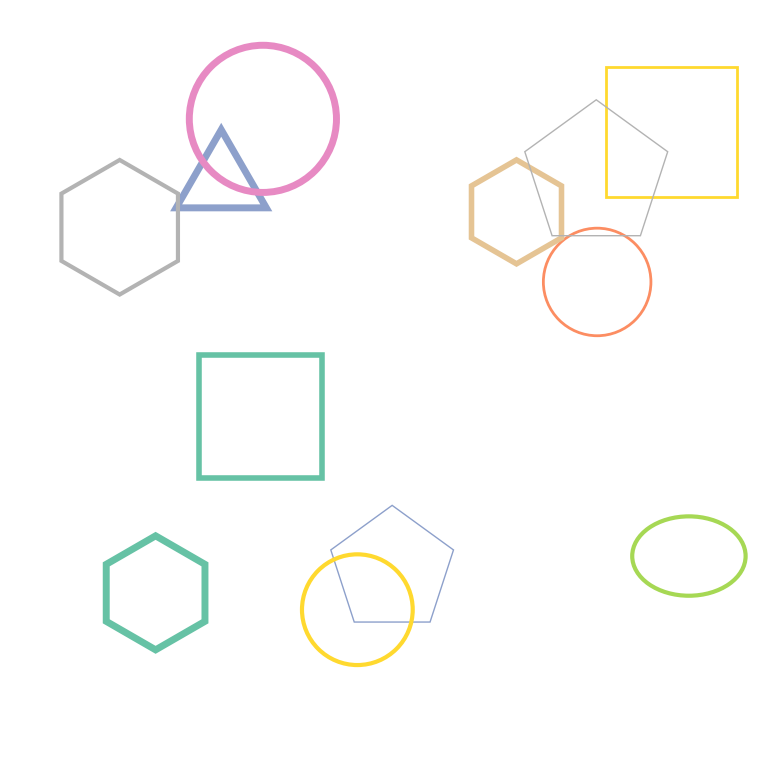[{"shape": "hexagon", "thickness": 2.5, "radius": 0.37, "center": [0.202, 0.23]}, {"shape": "square", "thickness": 2, "radius": 0.4, "center": [0.338, 0.459]}, {"shape": "circle", "thickness": 1, "radius": 0.35, "center": [0.776, 0.634]}, {"shape": "triangle", "thickness": 2.5, "radius": 0.34, "center": [0.287, 0.764]}, {"shape": "pentagon", "thickness": 0.5, "radius": 0.42, "center": [0.509, 0.26]}, {"shape": "circle", "thickness": 2.5, "radius": 0.48, "center": [0.341, 0.846]}, {"shape": "oval", "thickness": 1.5, "radius": 0.37, "center": [0.895, 0.278]}, {"shape": "square", "thickness": 1, "radius": 0.42, "center": [0.872, 0.829]}, {"shape": "circle", "thickness": 1.5, "radius": 0.36, "center": [0.464, 0.208]}, {"shape": "hexagon", "thickness": 2, "radius": 0.34, "center": [0.671, 0.725]}, {"shape": "pentagon", "thickness": 0.5, "radius": 0.49, "center": [0.774, 0.773]}, {"shape": "hexagon", "thickness": 1.5, "radius": 0.44, "center": [0.155, 0.705]}]